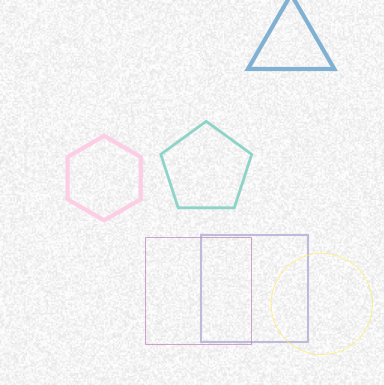[{"shape": "pentagon", "thickness": 2, "radius": 0.62, "center": [0.536, 0.561]}, {"shape": "square", "thickness": 1.5, "radius": 0.7, "center": [0.66, 0.25]}, {"shape": "triangle", "thickness": 3, "radius": 0.65, "center": [0.756, 0.886]}, {"shape": "hexagon", "thickness": 3, "radius": 0.55, "center": [0.271, 0.537]}, {"shape": "square", "thickness": 0.5, "radius": 0.69, "center": [0.514, 0.246]}, {"shape": "circle", "thickness": 0.5, "radius": 0.66, "center": [0.836, 0.21]}]